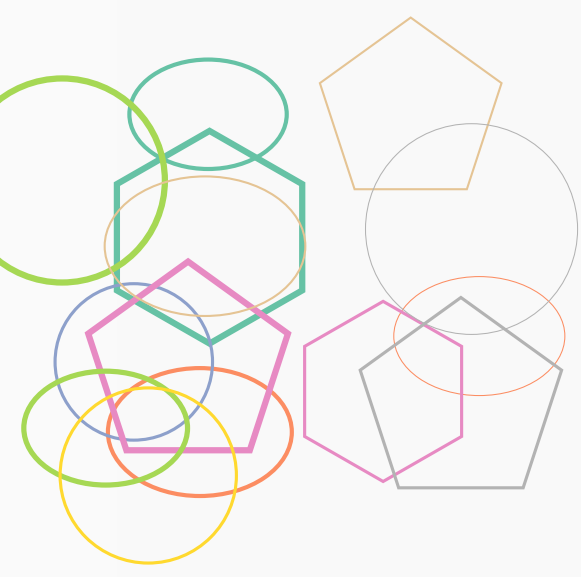[{"shape": "oval", "thickness": 2, "radius": 0.68, "center": [0.358, 0.801]}, {"shape": "hexagon", "thickness": 3, "radius": 0.92, "center": [0.361, 0.588]}, {"shape": "oval", "thickness": 2, "radius": 0.79, "center": [0.344, 0.251]}, {"shape": "oval", "thickness": 0.5, "radius": 0.74, "center": [0.825, 0.417]}, {"shape": "circle", "thickness": 1.5, "radius": 0.68, "center": [0.23, 0.372]}, {"shape": "pentagon", "thickness": 3, "radius": 0.9, "center": [0.324, 0.366]}, {"shape": "hexagon", "thickness": 1.5, "radius": 0.78, "center": [0.659, 0.321]}, {"shape": "circle", "thickness": 3, "radius": 0.88, "center": [0.107, 0.687]}, {"shape": "oval", "thickness": 2.5, "radius": 0.7, "center": [0.182, 0.258]}, {"shape": "circle", "thickness": 1.5, "radius": 0.76, "center": [0.255, 0.176]}, {"shape": "oval", "thickness": 1, "radius": 0.86, "center": [0.353, 0.573]}, {"shape": "pentagon", "thickness": 1, "radius": 0.82, "center": [0.707, 0.804]}, {"shape": "circle", "thickness": 0.5, "radius": 0.91, "center": [0.811, 0.602]}, {"shape": "pentagon", "thickness": 1.5, "radius": 0.91, "center": [0.793, 0.302]}]